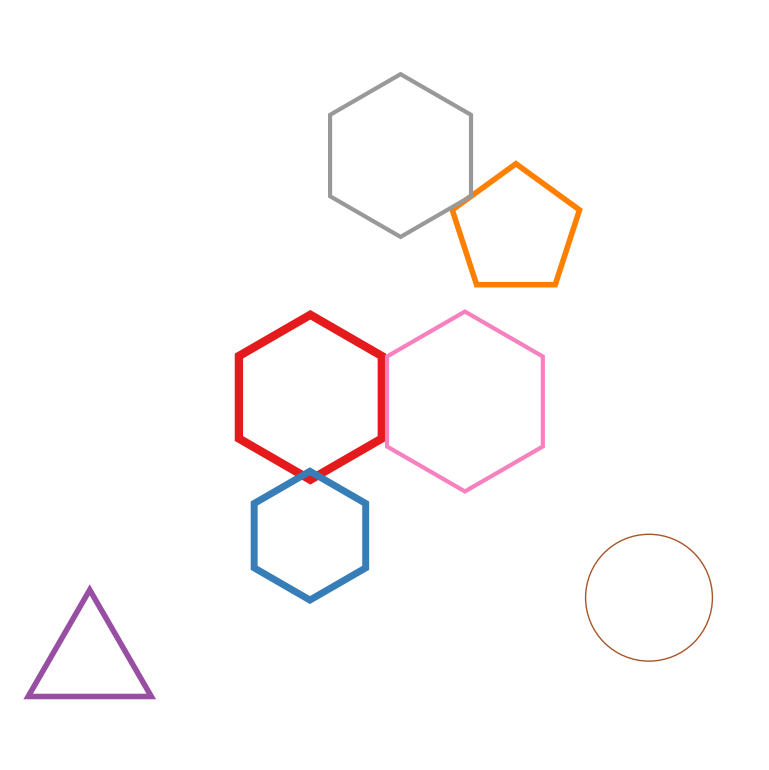[{"shape": "hexagon", "thickness": 3, "radius": 0.54, "center": [0.403, 0.484]}, {"shape": "hexagon", "thickness": 2.5, "radius": 0.42, "center": [0.403, 0.304]}, {"shape": "triangle", "thickness": 2, "radius": 0.46, "center": [0.117, 0.142]}, {"shape": "pentagon", "thickness": 2, "radius": 0.43, "center": [0.67, 0.701]}, {"shape": "circle", "thickness": 0.5, "radius": 0.41, "center": [0.843, 0.224]}, {"shape": "hexagon", "thickness": 1.5, "radius": 0.58, "center": [0.604, 0.479]}, {"shape": "hexagon", "thickness": 1.5, "radius": 0.53, "center": [0.52, 0.798]}]